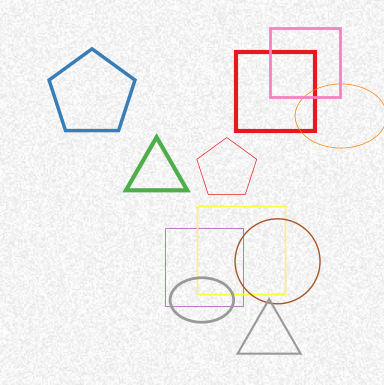[{"shape": "square", "thickness": 3, "radius": 0.51, "center": [0.717, 0.763]}, {"shape": "pentagon", "thickness": 0.5, "radius": 0.41, "center": [0.589, 0.561]}, {"shape": "pentagon", "thickness": 2.5, "radius": 0.59, "center": [0.239, 0.756]}, {"shape": "triangle", "thickness": 3, "radius": 0.46, "center": [0.407, 0.552]}, {"shape": "square", "thickness": 0.5, "radius": 0.51, "center": [0.53, 0.307]}, {"shape": "oval", "thickness": 0.5, "radius": 0.59, "center": [0.885, 0.699]}, {"shape": "square", "thickness": 1, "radius": 0.57, "center": [0.626, 0.35]}, {"shape": "circle", "thickness": 1, "radius": 0.55, "center": [0.721, 0.321]}, {"shape": "square", "thickness": 2, "radius": 0.45, "center": [0.792, 0.837]}, {"shape": "oval", "thickness": 2, "radius": 0.41, "center": [0.524, 0.221]}, {"shape": "triangle", "thickness": 1.5, "radius": 0.47, "center": [0.699, 0.129]}]